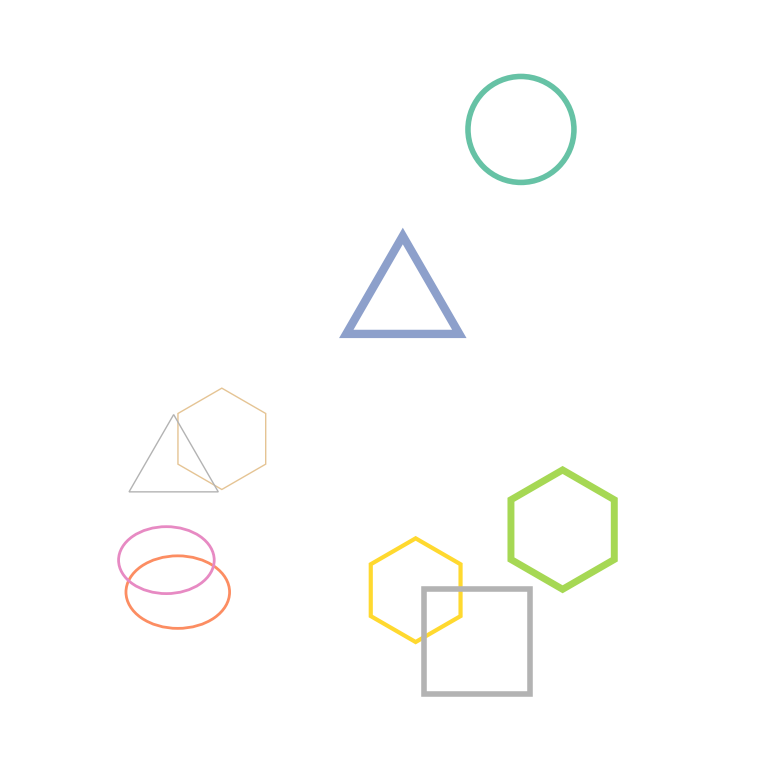[{"shape": "circle", "thickness": 2, "radius": 0.34, "center": [0.677, 0.832]}, {"shape": "oval", "thickness": 1, "radius": 0.34, "center": [0.231, 0.231]}, {"shape": "triangle", "thickness": 3, "radius": 0.42, "center": [0.523, 0.609]}, {"shape": "oval", "thickness": 1, "radius": 0.31, "center": [0.216, 0.273]}, {"shape": "hexagon", "thickness": 2.5, "radius": 0.39, "center": [0.731, 0.312]}, {"shape": "hexagon", "thickness": 1.5, "radius": 0.34, "center": [0.54, 0.234]}, {"shape": "hexagon", "thickness": 0.5, "radius": 0.33, "center": [0.288, 0.43]}, {"shape": "triangle", "thickness": 0.5, "radius": 0.33, "center": [0.226, 0.395]}, {"shape": "square", "thickness": 2, "radius": 0.34, "center": [0.62, 0.167]}]